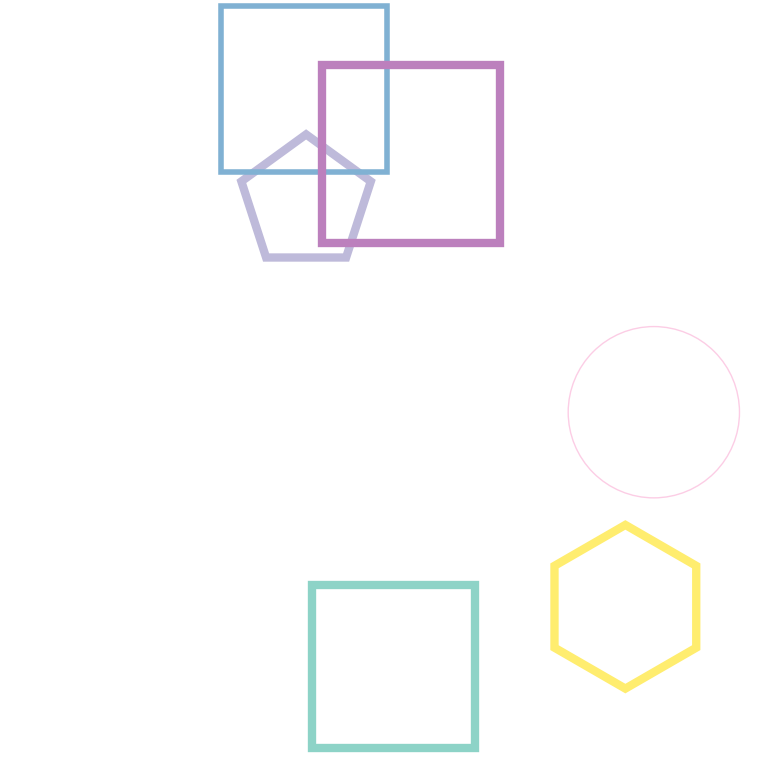[{"shape": "square", "thickness": 3, "radius": 0.53, "center": [0.511, 0.135]}, {"shape": "pentagon", "thickness": 3, "radius": 0.44, "center": [0.398, 0.737]}, {"shape": "square", "thickness": 2, "radius": 0.54, "center": [0.395, 0.885]}, {"shape": "circle", "thickness": 0.5, "radius": 0.56, "center": [0.849, 0.465]}, {"shape": "square", "thickness": 3, "radius": 0.58, "center": [0.534, 0.8]}, {"shape": "hexagon", "thickness": 3, "radius": 0.53, "center": [0.812, 0.212]}]